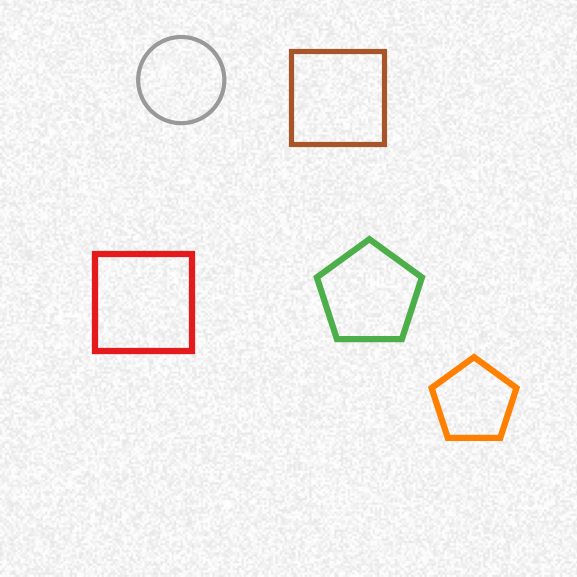[{"shape": "square", "thickness": 3, "radius": 0.42, "center": [0.249, 0.476]}, {"shape": "pentagon", "thickness": 3, "radius": 0.48, "center": [0.64, 0.489]}, {"shape": "pentagon", "thickness": 3, "radius": 0.39, "center": [0.821, 0.303]}, {"shape": "square", "thickness": 2.5, "radius": 0.41, "center": [0.584, 0.83]}, {"shape": "circle", "thickness": 2, "radius": 0.37, "center": [0.314, 0.86]}]